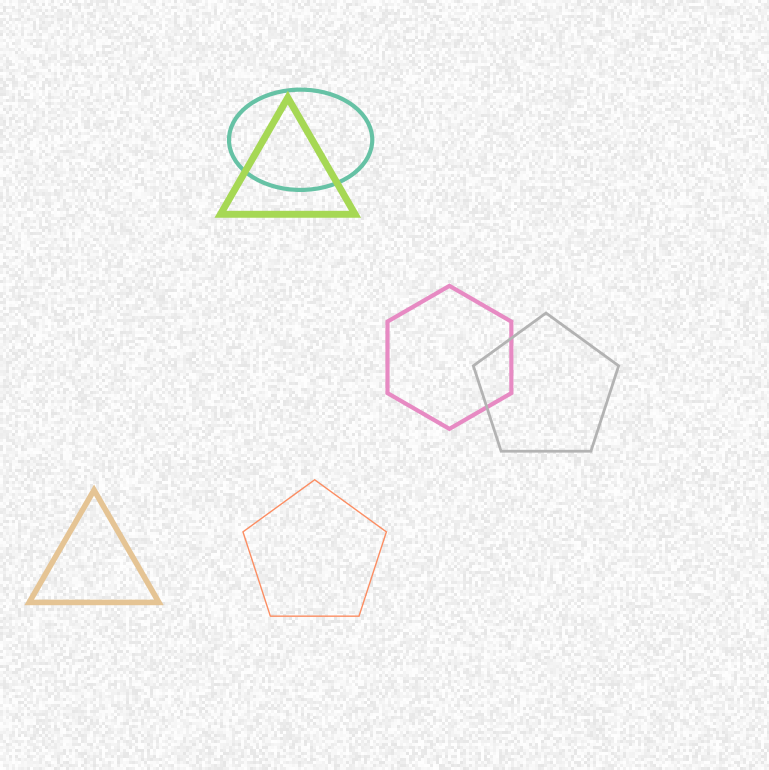[{"shape": "oval", "thickness": 1.5, "radius": 0.47, "center": [0.39, 0.818]}, {"shape": "pentagon", "thickness": 0.5, "radius": 0.49, "center": [0.409, 0.279]}, {"shape": "hexagon", "thickness": 1.5, "radius": 0.46, "center": [0.584, 0.536]}, {"shape": "triangle", "thickness": 2.5, "radius": 0.5, "center": [0.374, 0.772]}, {"shape": "triangle", "thickness": 2, "radius": 0.49, "center": [0.122, 0.266]}, {"shape": "pentagon", "thickness": 1, "radius": 0.5, "center": [0.709, 0.494]}]